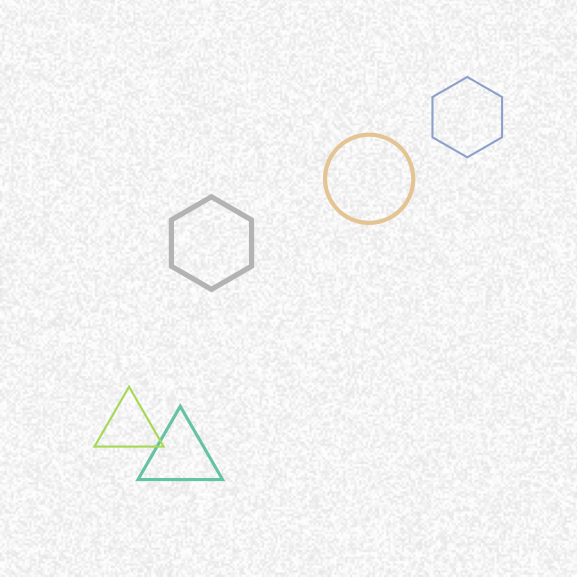[{"shape": "triangle", "thickness": 1.5, "radius": 0.42, "center": [0.312, 0.211]}, {"shape": "hexagon", "thickness": 1, "radius": 0.35, "center": [0.809, 0.796]}, {"shape": "triangle", "thickness": 1, "radius": 0.35, "center": [0.223, 0.26]}, {"shape": "circle", "thickness": 2, "radius": 0.38, "center": [0.639, 0.69]}, {"shape": "hexagon", "thickness": 2.5, "radius": 0.4, "center": [0.366, 0.578]}]